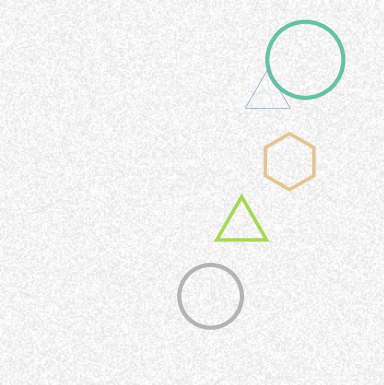[{"shape": "circle", "thickness": 3, "radius": 0.49, "center": [0.793, 0.845]}, {"shape": "triangle", "thickness": 0.5, "radius": 0.34, "center": [0.696, 0.752]}, {"shape": "triangle", "thickness": 2.5, "radius": 0.37, "center": [0.628, 0.414]}, {"shape": "hexagon", "thickness": 2.5, "radius": 0.36, "center": [0.752, 0.58]}, {"shape": "circle", "thickness": 3, "radius": 0.41, "center": [0.547, 0.23]}]